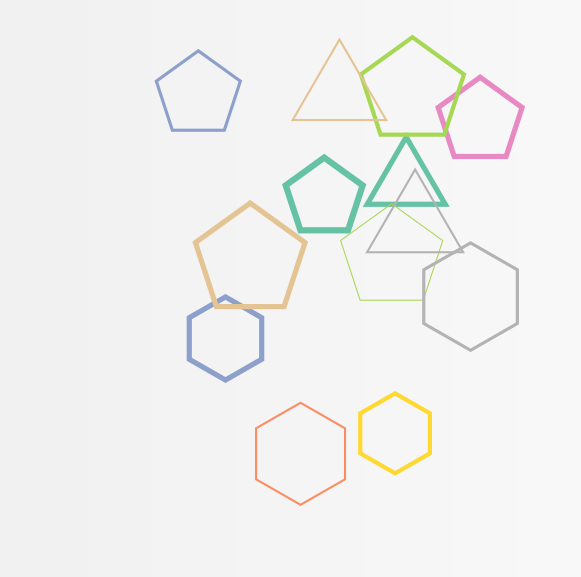[{"shape": "triangle", "thickness": 2.5, "radius": 0.39, "center": [0.699, 0.684]}, {"shape": "pentagon", "thickness": 3, "radius": 0.35, "center": [0.558, 0.657]}, {"shape": "hexagon", "thickness": 1, "radius": 0.44, "center": [0.517, 0.213]}, {"shape": "pentagon", "thickness": 1.5, "radius": 0.38, "center": [0.341, 0.835]}, {"shape": "hexagon", "thickness": 2.5, "radius": 0.36, "center": [0.388, 0.413]}, {"shape": "pentagon", "thickness": 2.5, "radius": 0.38, "center": [0.826, 0.79]}, {"shape": "pentagon", "thickness": 2, "radius": 0.47, "center": [0.71, 0.841]}, {"shape": "pentagon", "thickness": 0.5, "radius": 0.46, "center": [0.674, 0.554]}, {"shape": "hexagon", "thickness": 2, "radius": 0.35, "center": [0.68, 0.249]}, {"shape": "triangle", "thickness": 1, "radius": 0.46, "center": [0.584, 0.838]}, {"shape": "pentagon", "thickness": 2.5, "radius": 0.5, "center": [0.43, 0.548]}, {"shape": "hexagon", "thickness": 1.5, "radius": 0.46, "center": [0.81, 0.486]}, {"shape": "triangle", "thickness": 1, "radius": 0.48, "center": [0.714, 0.61]}]